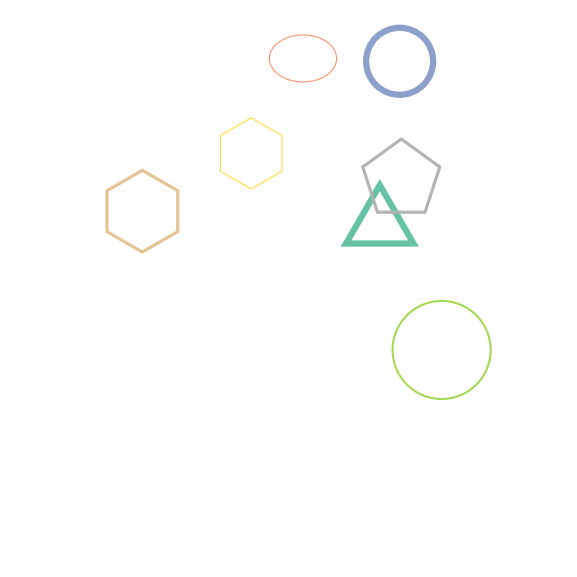[{"shape": "triangle", "thickness": 3, "radius": 0.34, "center": [0.658, 0.611]}, {"shape": "oval", "thickness": 0.5, "radius": 0.29, "center": [0.525, 0.898]}, {"shape": "circle", "thickness": 3, "radius": 0.29, "center": [0.692, 0.893]}, {"shape": "circle", "thickness": 1, "radius": 0.42, "center": [0.765, 0.393]}, {"shape": "hexagon", "thickness": 0.5, "radius": 0.31, "center": [0.435, 0.734]}, {"shape": "hexagon", "thickness": 1.5, "radius": 0.35, "center": [0.246, 0.633]}, {"shape": "pentagon", "thickness": 1.5, "radius": 0.35, "center": [0.695, 0.688]}]